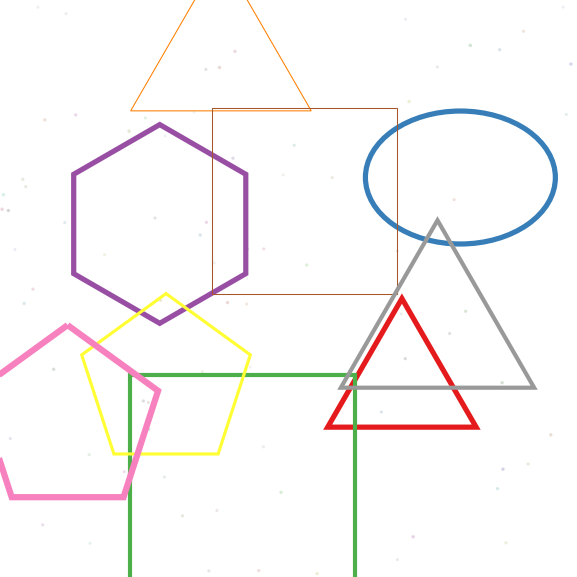[{"shape": "triangle", "thickness": 2.5, "radius": 0.74, "center": [0.696, 0.334]}, {"shape": "oval", "thickness": 2.5, "radius": 0.82, "center": [0.797, 0.692]}, {"shape": "square", "thickness": 2, "radius": 0.97, "center": [0.419, 0.155]}, {"shape": "hexagon", "thickness": 2.5, "radius": 0.86, "center": [0.277, 0.611]}, {"shape": "triangle", "thickness": 0.5, "radius": 0.9, "center": [0.383, 0.897]}, {"shape": "pentagon", "thickness": 1.5, "radius": 0.77, "center": [0.287, 0.337]}, {"shape": "square", "thickness": 0.5, "radius": 0.8, "center": [0.528, 0.651]}, {"shape": "pentagon", "thickness": 3, "radius": 0.82, "center": [0.117, 0.271]}, {"shape": "triangle", "thickness": 2, "radius": 0.97, "center": [0.758, 0.424]}]